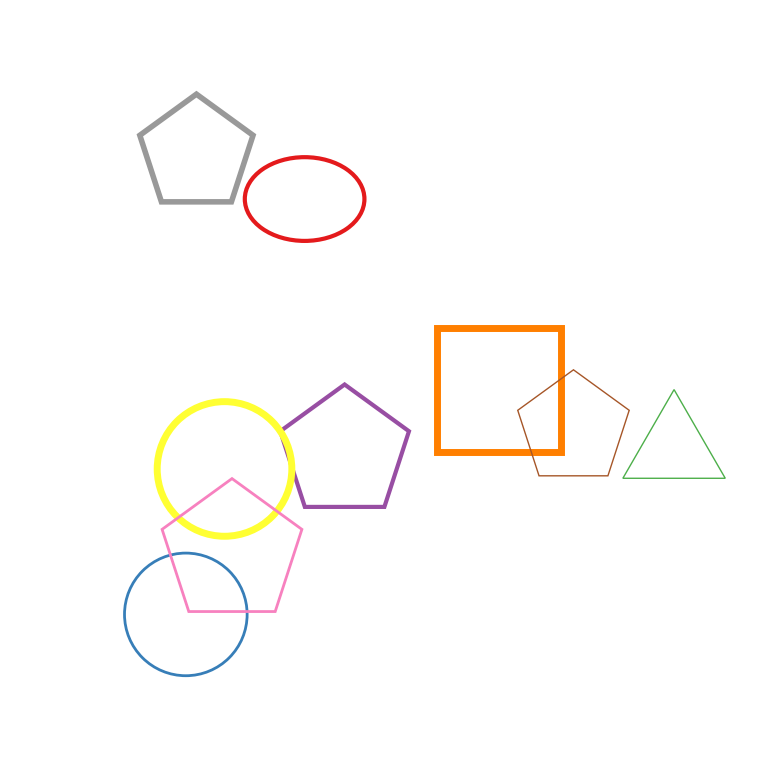[{"shape": "oval", "thickness": 1.5, "radius": 0.39, "center": [0.396, 0.742]}, {"shape": "circle", "thickness": 1, "radius": 0.4, "center": [0.241, 0.202]}, {"shape": "triangle", "thickness": 0.5, "radius": 0.38, "center": [0.875, 0.417]}, {"shape": "pentagon", "thickness": 1.5, "radius": 0.44, "center": [0.448, 0.413]}, {"shape": "square", "thickness": 2.5, "radius": 0.4, "center": [0.648, 0.494]}, {"shape": "circle", "thickness": 2.5, "radius": 0.44, "center": [0.292, 0.391]}, {"shape": "pentagon", "thickness": 0.5, "radius": 0.38, "center": [0.745, 0.444]}, {"shape": "pentagon", "thickness": 1, "radius": 0.48, "center": [0.301, 0.283]}, {"shape": "pentagon", "thickness": 2, "radius": 0.39, "center": [0.255, 0.8]}]